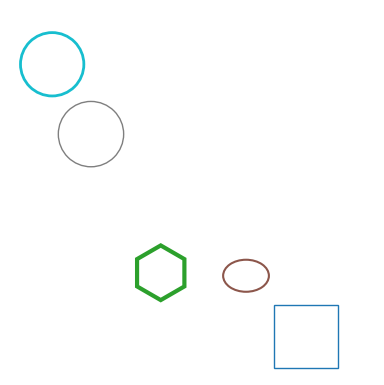[{"shape": "square", "thickness": 1, "radius": 0.41, "center": [0.795, 0.126]}, {"shape": "hexagon", "thickness": 3, "radius": 0.35, "center": [0.417, 0.292]}, {"shape": "oval", "thickness": 1.5, "radius": 0.3, "center": [0.639, 0.284]}, {"shape": "circle", "thickness": 1, "radius": 0.42, "center": [0.236, 0.652]}, {"shape": "circle", "thickness": 2, "radius": 0.41, "center": [0.136, 0.833]}]